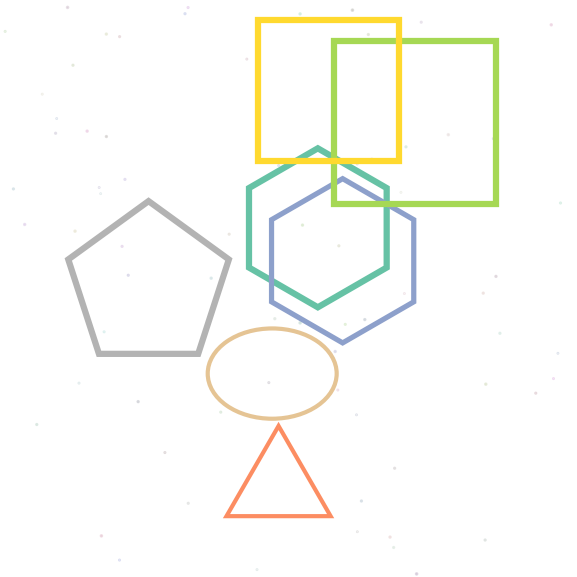[{"shape": "hexagon", "thickness": 3, "radius": 0.69, "center": [0.55, 0.605]}, {"shape": "triangle", "thickness": 2, "radius": 0.52, "center": [0.482, 0.157]}, {"shape": "hexagon", "thickness": 2.5, "radius": 0.71, "center": [0.593, 0.548]}, {"shape": "square", "thickness": 3, "radius": 0.71, "center": [0.719, 0.787]}, {"shape": "square", "thickness": 3, "radius": 0.61, "center": [0.569, 0.842]}, {"shape": "oval", "thickness": 2, "radius": 0.56, "center": [0.471, 0.352]}, {"shape": "pentagon", "thickness": 3, "radius": 0.73, "center": [0.257, 0.505]}]